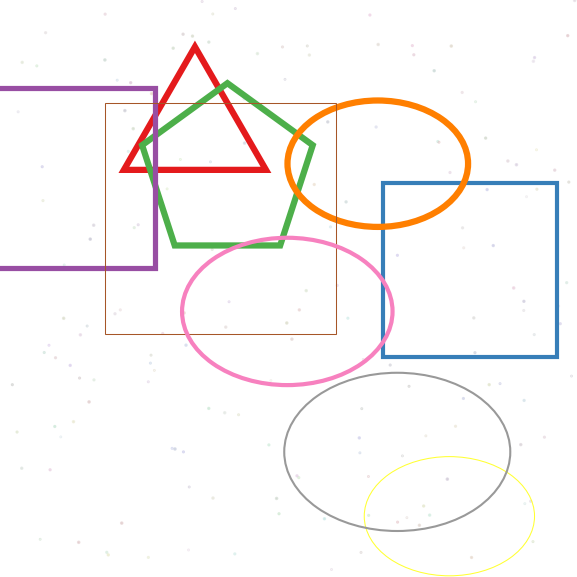[{"shape": "triangle", "thickness": 3, "radius": 0.71, "center": [0.338, 0.776]}, {"shape": "square", "thickness": 2, "radius": 0.75, "center": [0.814, 0.531]}, {"shape": "pentagon", "thickness": 3, "radius": 0.78, "center": [0.394, 0.7]}, {"shape": "square", "thickness": 2.5, "radius": 0.78, "center": [0.113, 0.69]}, {"shape": "oval", "thickness": 3, "radius": 0.78, "center": [0.654, 0.716]}, {"shape": "oval", "thickness": 0.5, "radius": 0.74, "center": [0.778, 0.105]}, {"shape": "square", "thickness": 0.5, "radius": 1.0, "center": [0.381, 0.62]}, {"shape": "oval", "thickness": 2, "radius": 0.91, "center": [0.497, 0.46]}, {"shape": "oval", "thickness": 1, "radius": 0.98, "center": [0.688, 0.217]}]